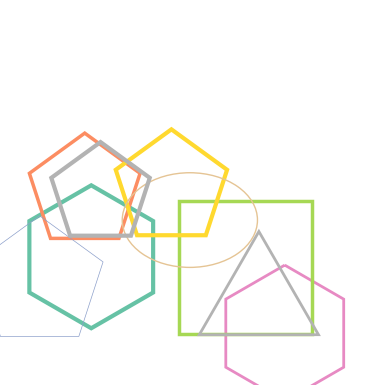[{"shape": "hexagon", "thickness": 3, "radius": 0.93, "center": [0.237, 0.333]}, {"shape": "pentagon", "thickness": 2.5, "radius": 0.76, "center": [0.22, 0.503]}, {"shape": "pentagon", "thickness": 0.5, "radius": 0.87, "center": [0.103, 0.266]}, {"shape": "hexagon", "thickness": 2, "radius": 0.88, "center": [0.74, 0.135]}, {"shape": "square", "thickness": 2.5, "radius": 0.86, "center": [0.637, 0.305]}, {"shape": "pentagon", "thickness": 3, "radius": 0.76, "center": [0.445, 0.512]}, {"shape": "oval", "thickness": 1, "radius": 0.88, "center": [0.493, 0.428]}, {"shape": "pentagon", "thickness": 3, "radius": 0.67, "center": [0.261, 0.497]}, {"shape": "triangle", "thickness": 2, "radius": 0.89, "center": [0.672, 0.22]}]